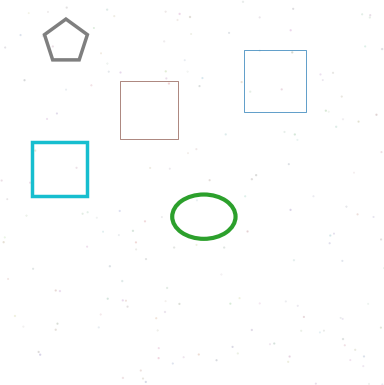[{"shape": "square", "thickness": 0.5, "radius": 0.4, "center": [0.714, 0.79]}, {"shape": "oval", "thickness": 3, "radius": 0.41, "center": [0.53, 0.437]}, {"shape": "square", "thickness": 0.5, "radius": 0.37, "center": [0.387, 0.714]}, {"shape": "pentagon", "thickness": 2.5, "radius": 0.29, "center": [0.171, 0.892]}, {"shape": "square", "thickness": 2.5, "radius": 0.35, "center": [0.155, 0.561]}]